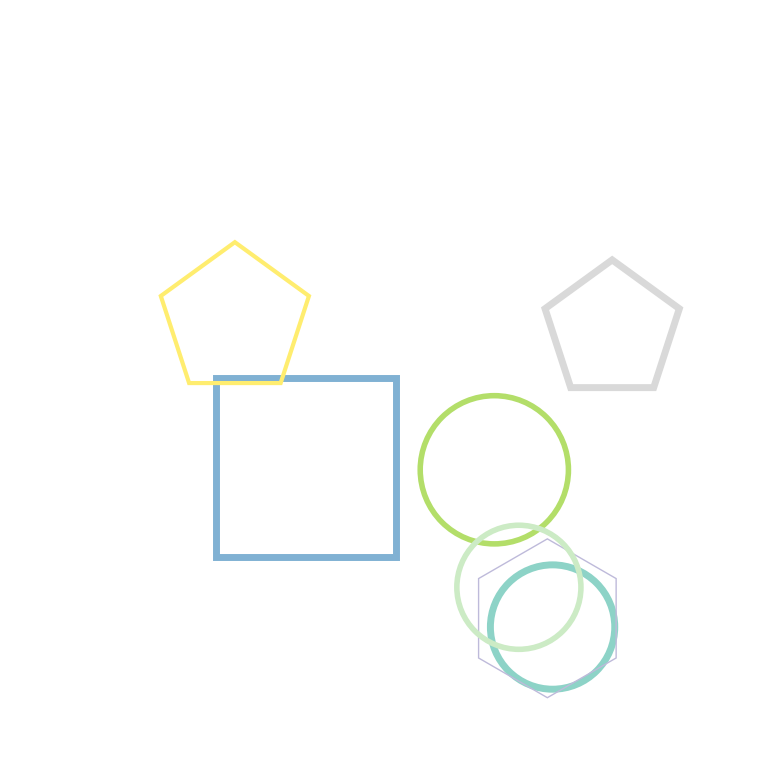[{"shape": "circle", "thickness": 2.5, "radius": 0.4, "center": [0.718, 0.186]}, {"shape": "hexagon", "thickness": 0.5, "radius": 0.52, "center": [0.711, 0.197]}, {"shape": "square", "thickness": 2.5, "radius": 0.58, "center": [0.397, 0.393]}, {"shape": "circle", "thickness": 2, "radius": 0.48, "center": [0.642, 0.39]}, {"shape": "pentagon", "thickness": 2.5, "radius": 0.46, "center": [0.795, 0.571]}, {"shape": "circle", "thickness": 2, "radius": 0.4, "center": [0.674, 0.237]}, {"shape": "pentagon", "thickness": 1.5, "radius": 0.51, "center": [0.305, 0.584]}]